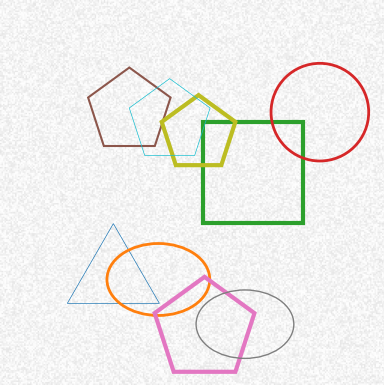[{"shape": "triangle", "thickness": 0.5, "radius": 0.69, "center": [0.294, 0.281]}, {"shape": "oval", "thickness": 2, "radius": 0.67, "center": [0.411, 0.274]}, {"shape": "square", "thickness": 3, "radius": 0.65, "center": [0.657, 0.552]}, {"shape": "circle", "thickness": 2, "radius": 0.63, "center": [0.831, 0.709]}, {"shape": "pentagon", "thickness": 1.5, "radius": 0.56, "center": [0.336, 0.712]}, {"shape": "pentagon", "thickness": 3, "radius": 0.68, "center": [0.531, 0.145]}, {"shape": "oval", "thickness": 1, "radius": 0.63, "center": [0.636, 0.158]}, {"shape": "pentagon", "thickness": 3, "radius": 0.5, "center": [0.516, 0.652]}, {"shape": "pentagon", "thickness": 0.5, "radius": 0.55, "center": [0.441, 0.685]}]